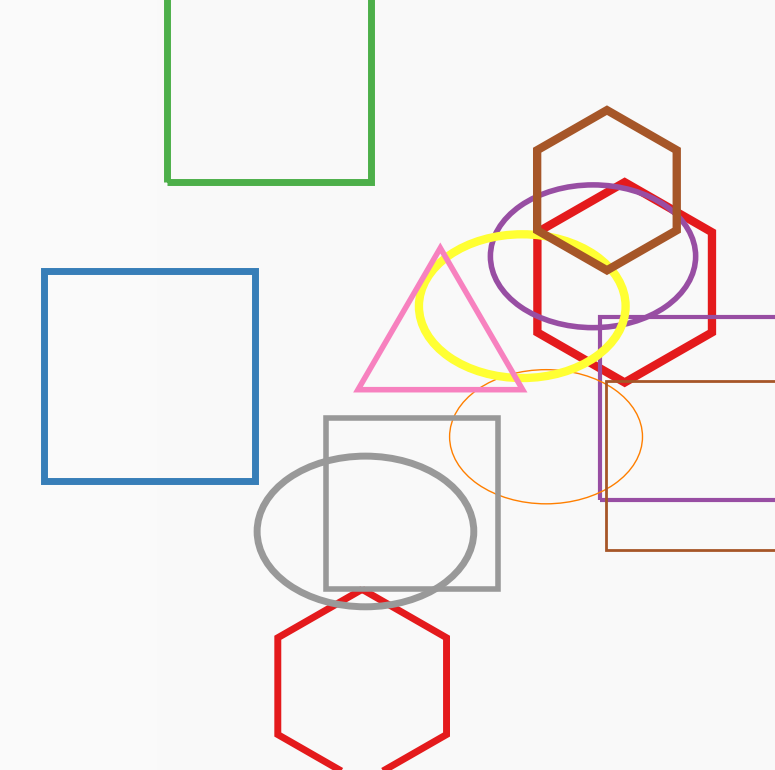[{"shape": "hexagon", "thickness": 2.5, "radius": 0.63, "center": [0.467, 0.109]}, {"shape": "hexagon", "thickness": 3, "radius": 0.65, "center": [0.806, 0.633]}, {"shape": "square", "thickness": 2.5, "radius": 0.68, "center": [0.193, 0.512]}, {"shape": "square", "thickness": 2.5, "radius": 0.66, "center": [0.347, 0.896]}, {"shape": "oval", "thickness": 2, "radius": 0.66, "center": [0.765, 0.667]}, {"shape": "square", "thickness": 1.5, "radius": 0.6, "center": [0.893, 0.469]}, {"shape": "oval", "thickness": 0.5, "radius": 0.62, "center": [0.705, 0.433]}, {"shape": "oval", "thickness": 3, "radius": 0.67, "center": [0.674, 0.602]}, {"shape": "hexagon", "thickness": 3, "radius": 0.52, "center": [0.783, 0.753]}, {"shape": "square", "thickness": 1, "radius": 0.55, "center": [0.891, 0.396]}, {"shape": "triangle", "thickness": 2, "radius": 0.61, "center": [0.568, 0.555]}, {"shape": "square", "thickness": 2, "radius": 0.56, "center": [0.531, 0.346]}, {"shape": "oval", "thickness": 2.5, "radius": 0.7, "center": [0.472, 0.31]}]